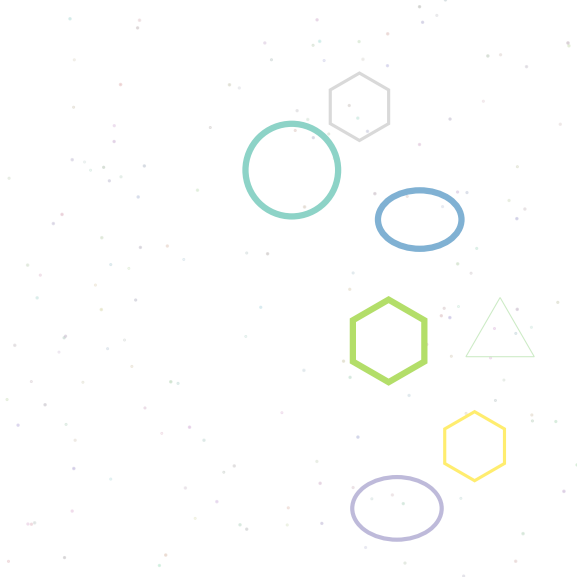[{"shape": "circle", "thickness": 3, "radius": 0.4, "center": [0.505, 0.705]}, {"shape": "oval", "thickness": 2, "radius": 0.39, "center": [0.687, 0.119]}, {"shape": "oval", "thickness": 3, "radius": 0.36, "center": [0.727, 0.619]}, {"shape": "hexagon", "thickness": 3, "radius": 0.36, "center": [0.673, 0.409]}, {"shape": "hexagon", "thickness": 1.5, "radius": 0.29, "center": [0.622, 0.814]}, {"shape": "triangle", "thickness": 0.5, "radius": 0.34, "center": [0.866, 0.416]}, {"shape": "hexagon", "thickness": 1.5, "radius": 0.3, "center": [0.822, 0.227]}]